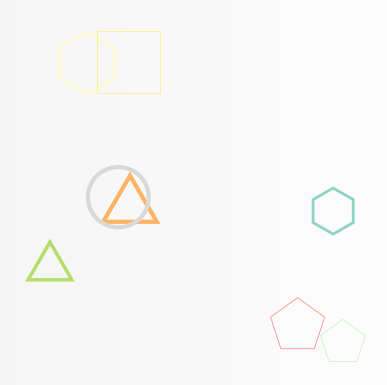[{"shape": "hexagon", "thickness": 2, "radius": 0.3, "center": [0.86, 0.452]}, {"shape": "hexagon", "thickness": 1, "radius": 0.4, "center": [0.224, 0.837]}, {"shape": "pentagon", "thickness": 0.5, "radius": 0.37, "center": [0.768, 0.154]}, {"shape": "triangle", "thickness": 3, "radius": 0.4, "center": [0.336, 0.464]}, {"shape": "triangle", "thickness": 2.5, "radius": 0.33, "center": [0.129, 0.306]}, {"shape": "circle", "thickness": 3, "radius": 0.39, "center": [0.305, 0.488]}, {"shape": "pentagon", "thickness": 0.5, "radius": 0.3, "center": [0.885, 0.11]}, {"shape": "square", "thickness": 0.5, "radius": 0.41, "center": [0.332, 0.839]}]